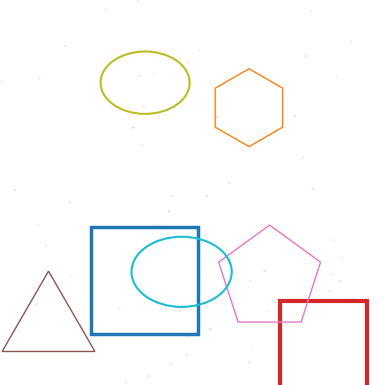[{"shape": "square", "thickness": 2.5, "radius": 0.7, "center": [0.375, 0.271]}, {"shape": "hexagon", "thickness": 1, "radius": 0.51, "center": [0.647, 0.72]}, {"shape": "square", "thickness": 3, "radius": 0.56, "center": [0.84, 0.106]}, {"shape": "triangle", "thickness": 1, "radius": 0.7, "center": [0.126, 0.157]}, {"shape": "pentagon", "thickness": 1, "radius": 0.7, "center": [0.7, 0.276]}, {"shape": "oval", "thickness": 1.5, "radius": 0.58, "center": [0.377, 0.785]}, {"shape": "oval", "thickness": 1.5, "radius": 0.65, "center": [0.472, 0.294]}]